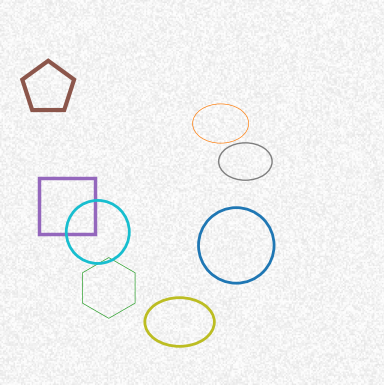[{"shape": "circle", "thickness": 2, "radius": 0.49, "center": [0.614, 0.363]}, {"shape": "oval", "thickness": 0.5, "radius": 0.36, "center": [0.573, 0.679]}, {"shape": "hexagon", "thickness": 0.5, "radius": 0.39, "center": [0.283, 0.252]}, {"shape": "square", "thickness": 2.5, "radius": 0.36, "center": [0.174, 0.466]}, {"shape": "pentagon", "thickness": 3, "radius": 0.35, "center": [0.125, 0.771]}, {"shape": "oval", "thickness": 1, "radius": 0.35, "center": [0.637, 0.58]}, {"shape": "oval", "thickness": 2, "radius": 0.45, "center": [0.466, 0.164]}, {"shape": "circle", "thickness": 2, "radius": 0.41, "center": [0.254, 0.398]}]